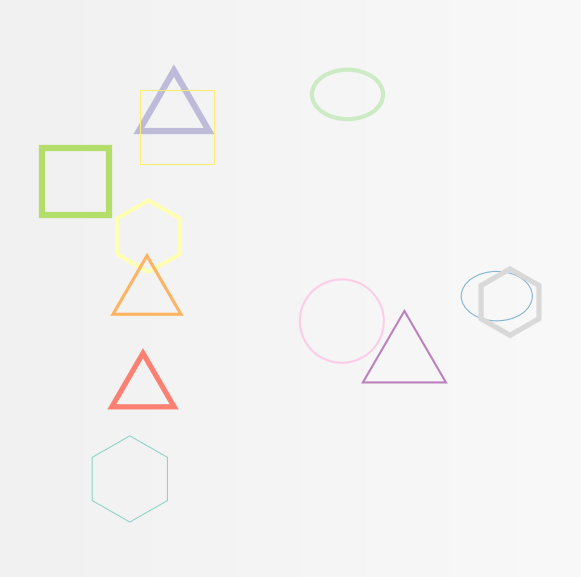[{"shape": "hexagon", "thickness": 0.5, "radius": 0.37, "center": [0.223, 0.17]}, {"shape": "hexagon", "thickness": 2, "radius": 0.31, "center": [0.255, 0.59]}, {"shape": "triangle", "thickness": 3, "radius": 0.35, "center": [0.299, 0.807]}, {"shape": "triangle", "thickness": 2.5, "radius": 0.31, "center": [0.246, 0.326]}, {"shape": "oval", "thickness": 0.5, "radius": 0.31, "center": [0.855, 0.486]}, {"shape": "triangle", "thickness": 1.5, "radius": 0.34, "center": [0.253, 0.489]}, {"shape": "square", "thickness": 3, "radius": 0.29, "center": [0.13, 0.685]}, {"shape": "circle", "thickness": 1, "radius": 0.36, "center": [0.588, 0.443]}, {"shape": "hexagon", "thickness": 2.5, "radius": 0.29, "center": [0.878, 0.476]}, {"shape": "triangle", "thickness": 1, "radius": 0.41, "center": [0.696, 0.378]}, {"shape": "oval", "thickness": 2, "radius": 0.31, "center": [0.598, 0.836]}, {"shape": "square", "thickness": 0.5, "radius": 0.32, "center": [0.305, 0.779]}]